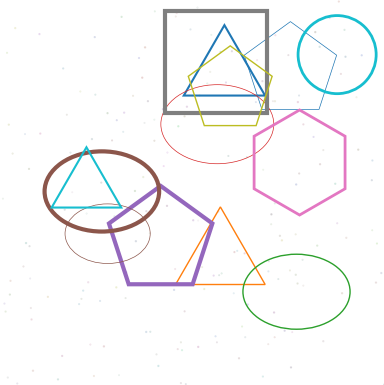[{"shape": "pentagon", "thickness": 0.5, "radius": 0.63, "center": [0.754, 0.818]}, {"shape": "triangle", "thickness": 1.5, "radius": 0.61, "center": [0.583, 0.813]}, {"shape": "triangle", "thickness": 1, "radius": 0.67, "center": [0.572, 0.328]}, {"shape": "oval", "thickness": 1, "radius": 0.7, "center": [0.77, 0.242]}, {"shape": "oval", "thickness": 0.5, "radius": 0.73, "center": [0.564, 0.677]}, {"shape": "pentagon", "thickness": 3, "radius": 0.71, "center": [0.417, 0.376]}, {"shape": "oval", "thickness": 3, "radius": 0.74, "center": [0.265, 0.503]}, {"shape": "oval", "thickness": 0.5, "radius": 0.55, "center": [0.28, 0.393]}, {"shape": "hexagon", "thickness": 2, "radius": 0.68, "center": [0.778, 0.578]}, {"shape": "square", "thickness": 3, "radius": 0.66, "center": [0.56, 0.839]}, {"shape": "pentagon", "thickness": 1, "radius": 0.57, "center": [0.598, 0.766]}, {"shape": "triangle", "thickness": 1.5, "radius": 0.52, "center": [0.225, 0.513]}, {"shape": "circle", "thickness": 2, "radius": 0.51, "center": [0.876, 0.858]}]